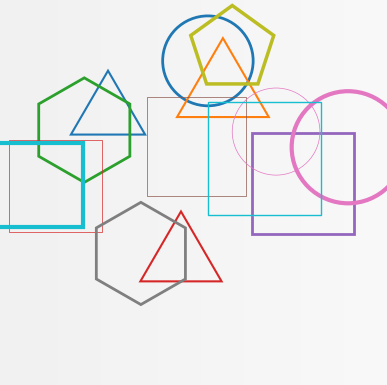[{"shape": "triangle", "thickness": 1.5, "radius": 0.55, "center": [0.279, 0.706]}, {"shape": "circle", "thickness": 2, "radius": 0.58, "center": [0.537, 0.842]}, {"shape": "triangle", "thickness": 1.5, "radius": 0.68, "center": [0.575, 0.764]}, {"shape": "hexagon", "thickness": 2, "radius": 0.68, "center": [0.218, 0.662]}, {"shape": "triangle", "thickness": 1.5, "radius": 0.61, "center": [0.467, 0.33]}, {"shape": "square", "thickness": 0.5, "radius": 0.6, "center": [0.144, 0.517]}, {"shape": "square", "thickness": 2, "radius": 0.65, "center": [0.782, 0.524]}, {"shape": "square", "thickness": 0.5, "radius": 0.64, "center": [0.507, 0.62]}, {"shape": "circle", "thickness": 0.5, "radius": 0.57, "center": [0.712, 0.658]}, {"shape": "circle", "thickness": 3, "radius": 0.73, "center": [0.898, 0.618]}, {"shape": "hexagon", "thickness": 2, "radius": 0.66, "center": [0.364, 0.342]}, {"shape": "pentagon", "thickness": 2.5, "radius": 0.56, "center": [0.599, 0.873]}, {"shape": "square", "thickness": 3, "radius": 0.54, "center": [0.106, 0.52]}, {"shape": "square", "thickness": 1, "radius": 0.73, "center": [0.683, 0.588]}]